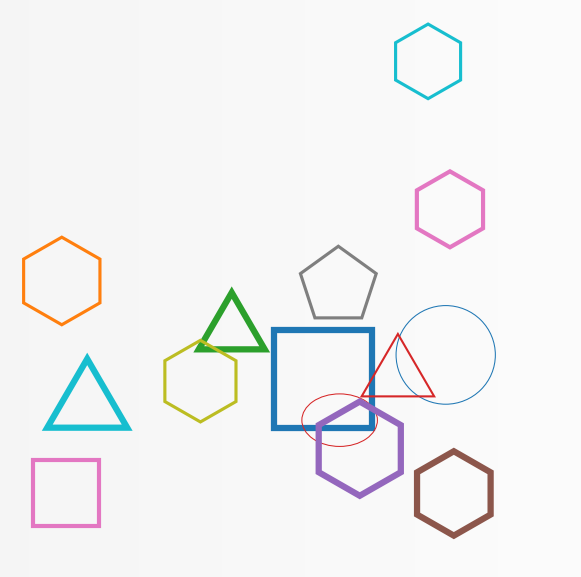[{"shape": "circle", "thickness": 0.5, "radius": 0.43, "center": [0.767, 0.385]}, {"shape": "square", "thickness": 3, "radius": 0.42, "center": [0.555, 0.343]}, {"shape": "hexagon", "thickness": 1.5, "radius": 0.38, "center": [0.106, 0.513]}, {"shape": "triangle", "thickness": 3, "radius": 0.33, "center": [0.399, 0.427]}, {"shape": "oval", "thickness": 0.5, "radius": 0.32, "center": [0.584, 0.272]}, {"shape": "triangle", "thickness": 1, "radius": 0.36, "center": [0.685, 0.349]}, {"shape": "hexagon", "thickness": 3, "radius": 0.41, "center": [0.619, 0.222]}, {"shape": "hexagon", "thickness": 3, "radius": 0.37, "center": [0.781, 0.145]}, {"shape": "square", "thickness": 2, "radius": 0.29, "center": [0.113, 0.145]}, {"shape": "hexagon", "thickness": 2, "radius": 0.33, "center": [0.774, 0.637]}, {"shape": "pentagon", "thickness": 1.5, "radius": 0.34, "center": [0.582, 0.504]}, {"shape": "hexagon", "thickness": 1.5, "radius": 0.35, "center": [0.345, 0.339]}, {"shape": "triangle", "thickness": 3, "radius": 0.4, "center": [0.15, 0.298]}, {"shape": "hexagon", "thickness": 1.5, "radius": 0.32, "center": [0.736, 0.893]}]